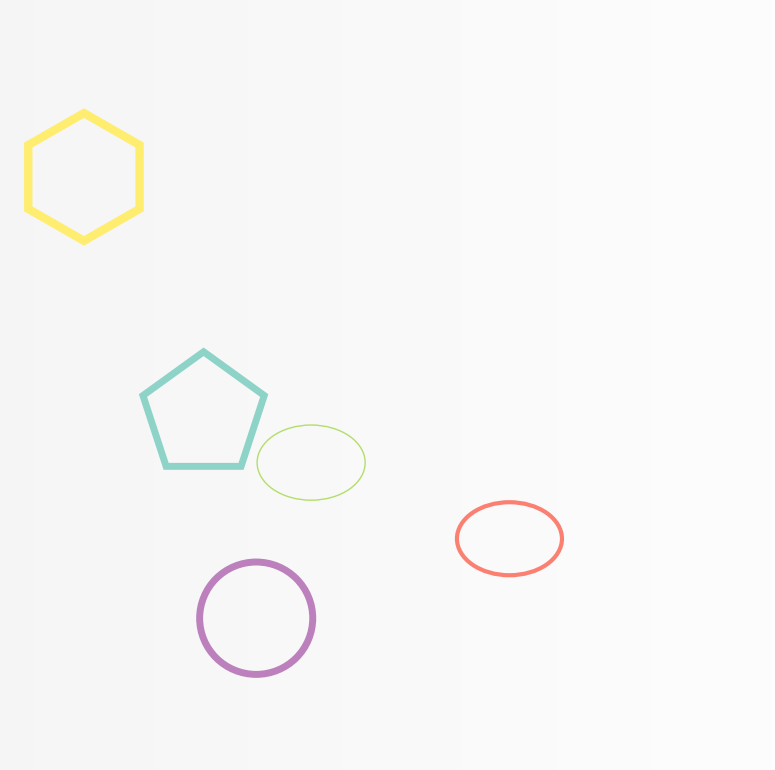[{"shape": "pentagon", "thickness": 2.5, "radius": 0.41, "center": [0.263, 0.461]}, {"shape": "oval", "thickness": 1.5, "radius": 0.34, "center": [0.657, 0.3]}, {"shape": "oval", "thickness": 0.5, "radius": 0.35, "center": [0.401, 0.399]}, {"shape": "circle", "thickness": 2.5, "radius": 0.36, "center": [0.331, 0.197]}, {"shape": "hexagon", "thickness": 3, "radius": 0.41, "center": [0.108, 0.77]}]